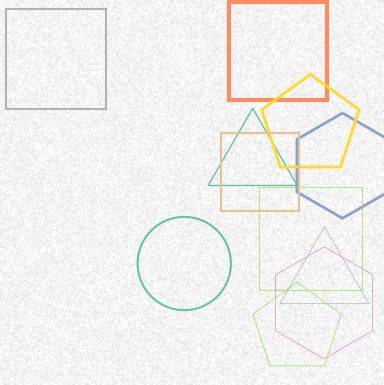[{"shape": "circle", "thickness": 1.5, "radius": 0.61, "center": [0.479, 0.316]}, {"shape": "triangle", "thickness": 1, "radius": 0.67, "center": [0.656, 0.585]}, {"shape": "square", "thickness": 3, "radius": 0.64, "center": [0.723, 0.868]}, {"shape": "hexagon", "thickness": 2, "radius": 0.68, "center": [0.89, 0.57]}, {"shape": "hexagon", "thickness": 0.5, "radius": 0.73, "center": [0.842, 0.213]}, {"shape": "square", "thickness": 0.5, "radius": 0.67, "center": [0.807, 0.38]}, {"shape": "pentagon", "thickness": 0.5, "radius": 0.6, "center": [0.772, 0.147]}, {"shape": "pentagon", "thickness": 2, "radius": 0.67, "center": [0.806, 0.674]}, {"shape": "square", "thickness": 1.5, "radius": 0.51, "center": [0.676, 0.552]}, {"shape": "triangle", "thickness": 0.5, "radius": 0.67, "center": [0.843, 0.278]}, {"shape": "square", "thickness": 1.5, "radius": 0.65, "center": [0.146, 0.848]}]